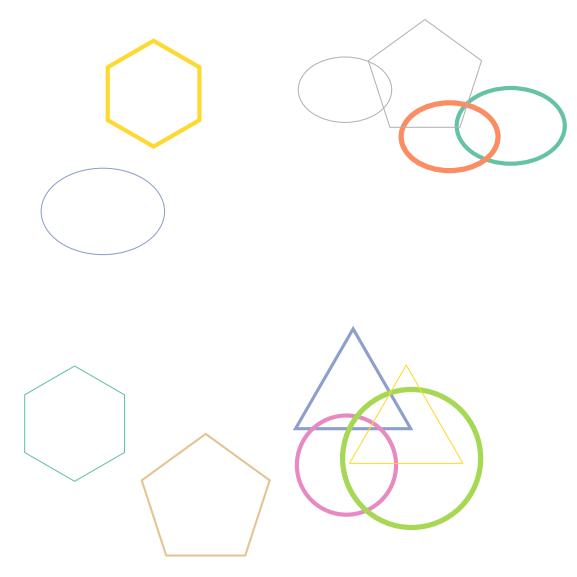[{"shape": "oval", "thickness": 2, "radius": 0.47, "center": [0.884, 0.781]}, {"shape": "hexagon", "thickness": 0.5, "radius": 0.5, "center": [0.129, 0.266]}, {"shape": "oval", "thickness": 2.5, "radius": 0.42, "center": [0.778, 0.762]}, {"shape": "triangle", "thickness": 1.5, "radius": 0.58, "center": [0.611, 0.314]}, {"shape": "oval", "thickness": 0.5, "radius": 0.53, "center": [0.178, 0.633]}, {"shape": "circle", "thickness": 2, "radius": 0.43, "center": [0.6, 0.194]}, {"shape": "circle", "thickness": 2.5, "radius": 0.6, "center": [0.713, 0.205]}, {"shape": "triangle", "thickness": 0.5, "radius": 0.57, "center": [0.703, 0.253]}, {"shape": "hexagon", "thickness": 2, "radius": 0.46, "center": [0.266, 0.837]}, {"shape": "pentagon", "thickness": 1, "radius": 0.58, "center": [0.356, 0.131]}, {"shape": "oval", "thickness": 0.5, "radius": 0.4, "center": [0.597, 0.844]}, {"shape": "pentagon", "thickness": 0.5, "radius": 0.52, "center": [0.736, 0.862]}]